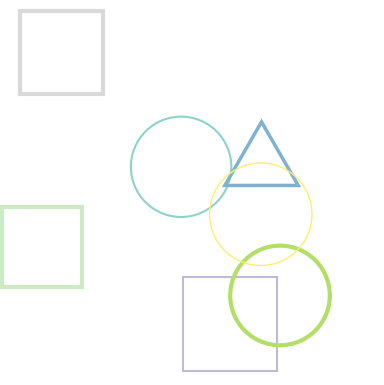[{"shape": "circle", "thickness": 1.5, "radius": 0.65, "center": [0.47, 0.567]}, {"shape": "square", "thickness": 1.5, "radius": 0.61, "center": [0.598, 0.159]}, {"shape": "triangle", "thickness": 2.5, "radius": 0.55, "center": [0.679, 0.573]}, {"shape": "circle", "thickness": 3, "radius": 0.65, "center": [0.727, 0.233]}, {"shape": "square", "thickness": 3, "radius": 0.54, "center": [0.161, 0.863]}, {"shape": "square", "thickness": 3, "radius": 0.52, "center": [0.109, 0.358]}, {"shape": "circle", "thickness": 1, "radius": 0.67, "center": [0.677, 0.444]}]